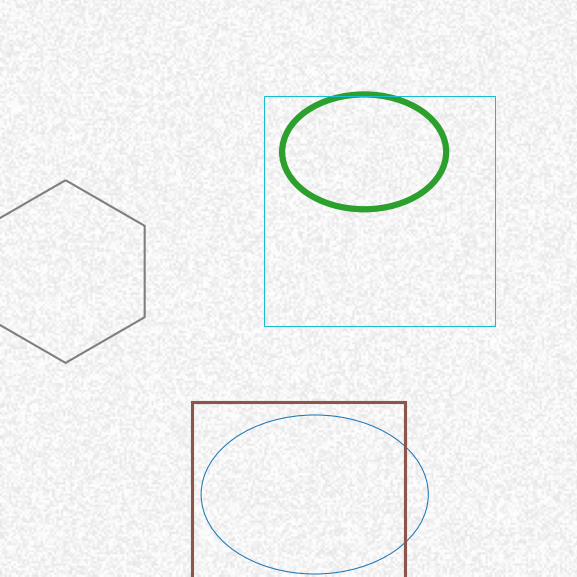[{"shape": "oval", "thickness": 0.5, "radius": 0.98, "center": [0.545, 0.143]}, {"shape": "oval", "thickness": 3, "radius": 0.71, "center": [0.631, 0.736]}, {"shape": "square", "thickness": 1.5, "radius": 0.92, "center": [0.517, 0.118]}, {"shape": "hexagon", "thickness": 1, "radius": 0.79, "center": [0.114, 0.529]}, {"shape": "square", "thickness": 0.5, "radius": 1.0, "center": [0.657, 0.633]}]